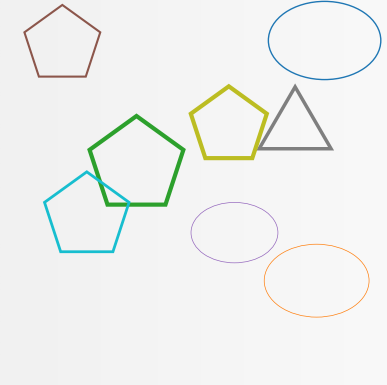[{"shape": "oval", "thickness": 1, "radius": 0.73, "center": [0.838, 0.895]}, {"shape": "oval", "thickness": 0.5, "radius": 0.68, "center": [0.817, 0.271]}, {"shape": "pentagon", "thickness": 3, "radius": 0.64, "center": [0.352, 0.571]}, {"shape": "oval", "thickness": 0.5, "radius": 0.56, "center": [0.605, 0.396]}, {"shape": "pentagon", "thickness": 1.5, "radius": 0.51, "center": [0.161, 0.884]}, {"shape": "triangle", "thickness": 2.5, "radius": 0.54, "center": [0.762, 0.667]}, {"shape": "pentagon", "thickness": 3, "radius": 0.52, "center": [0.59, 0.673]}, {"shape": "pentagon", "thickness": 2, "radius": 0.57, "center": [0.224, 0.439]}]